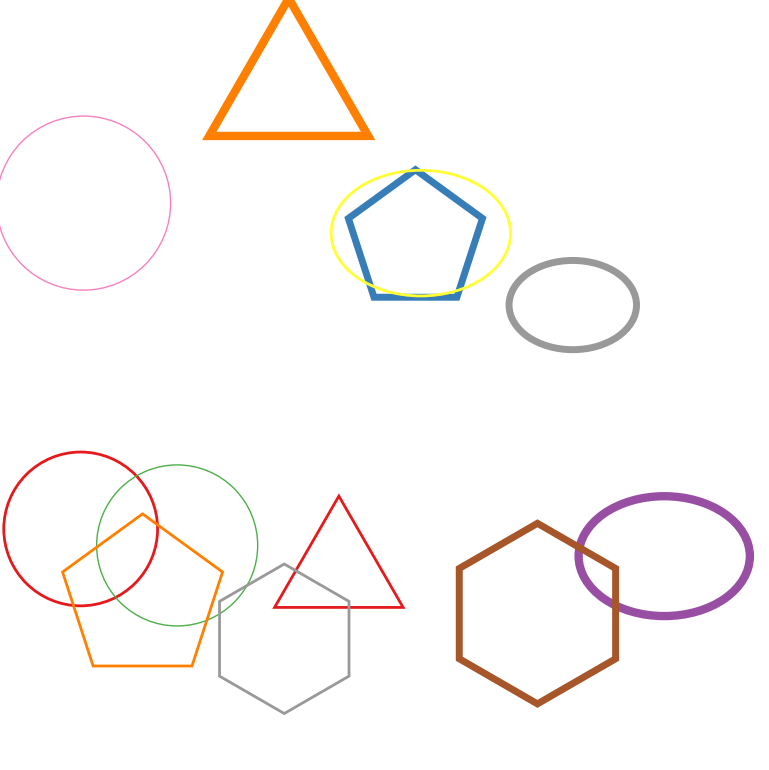[{"shape": "circle", "thickness": 1, "radius": 0.5, "center": [0.105, 0.313]}, {"shape": "triangle", "thickness": 1, "radius": 0.48, "center": [0.44, 0.259]}, {"shape": "pentagon", "thickness": 2.5, "radius": 0.46, "center": [0.54, 0.688]}, {"shape": "circle", "thickness": 0.5, "radius": 0.52, "center": [0.23, 0.292]}, {"shape": "oval", "thickness": 3, "radius": 0.56, "center": [0.863, 0.278]}, {"shape": "triangle", "thickness": 3, "radius": 0.6, "center": [0.375, 0.883]}, {"shape": "pentagon", "thickness": 1, "radius": 0.55, "center": [0.185, 0.223]}, {"shape": "oval", "thickness": 1, "radius": 0.58, "center": [0.547, 0.697]}, {"shape": "hexagon", "thickness": 2.5, "radius": 0.59, "center": [0.698, 0.203]}, {"shape": "circle", "thickness": 0.5, "radius": 0.57, "center": [0.109, 0.736]}, {"shape": "hexagon", "thickness": 1, "radius": 0.49, "center": [0.369, 0.17]}, {"shape": "oval", "thickness": 2.5, "radius": 0.41, "center": [0.744, 0.604]}]